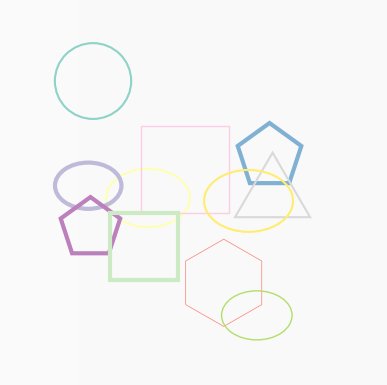[{"shape": "circle", "thickness": 1.5, "radius": 0.49, "center": [0.24, 0.79]}, {"shape": "oval", "thickness": 1.5, "radius": 0.54, "center": [0.382, 0.486]}, {"shape": "oval", "thickness": 3, "radius": 0.43, "center": [0.228, 0.518]}, {"shape": "hexagon", "thickness": 0.5, "radius": 0.57, "center": [0.577, 0.265]}, {"shape": "pentagon", "thickness": 3, "radius": 0.43, "center": [0.696, 0.594]}, {"shape": "oval", "thickness": 1, "radius": 0.46, "center": [0.663, 0.181]}, {"shape": "square", "thickness": 1, "radius": 0.57, "center": [0.478, 0.559]}, {"shape": "triangle", "thickness": 1.5, "radius": 0.56, "center": [0.703, 0.492]}, {"shape": "pentagon", "thickness": 3, "radius": 0.4, "center": [0.233, 0.407]}, {"shape": "square", "thickness": 3, "radius": 0.44, "center": [0.372, 0.36]}, {"shape": "oval", "thickness": 1.5, "radius": 0.57, "center": [0.641, 0.478]}]